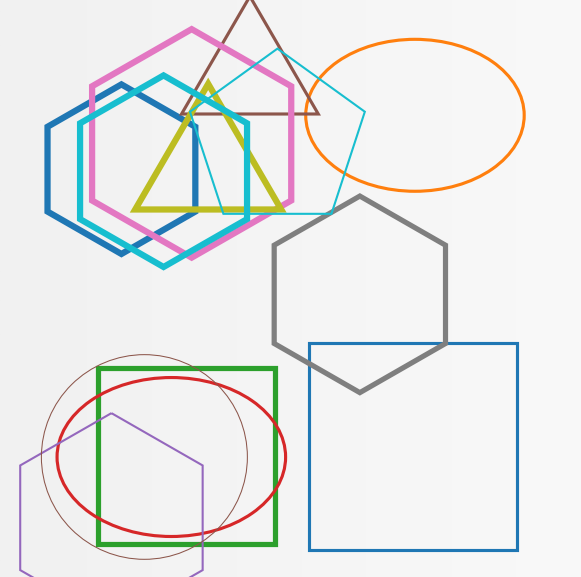[{"shape": "hexagon", "thickness": 3, "radius": 0.73, "center": [0.209, 0.706]}, {"shape": "square", "thickness": 1.5, "radius": 0.9, "center": [0.711, 0.226]}, {"shape": "oval", "thickness": 1.5, "radius": 0.94, "center": [0.714, 0.799]}, {"shape": "square", "thickness": 2.5, "radius": 0.76, "center": [0.321, 0.21]}, {"shape": "oval", "thickness": 1.5, "radius": 0.98, "center": [0.295, 0.208]}, {"shape": "hexagon", "thickness": 1, "radius": 0.91, "center": [0.192, 0.103]}, {"shape": "triangle", "thickness": 1.5, "radius": 0.68, "center": [0.43, 0.87]}, {"shape": "circle", "thickness": 0.5, "radius": 0.89, "center": [0.248, 0.208]}, {"shape": "hexagon", "thickness": 3, "radius": 0.99, "center": [0.33, 0.751]}, {"shape": "hexagon", "thickness": 2.5, "radius": 0.85, "center": [0.619, 0.489]}, {"shape": "triangle", "thickness": 3, "radius": 0.73, "center": [0.358, 0.709]}, {"shape": "pentagon", "thickness": 1, "radius": 0.79, "center": [0.477, 0.757]}, {"shape": "hexagon", "thickness": 3, "radius": 0.83, "center": [0.281, 0.703]}]